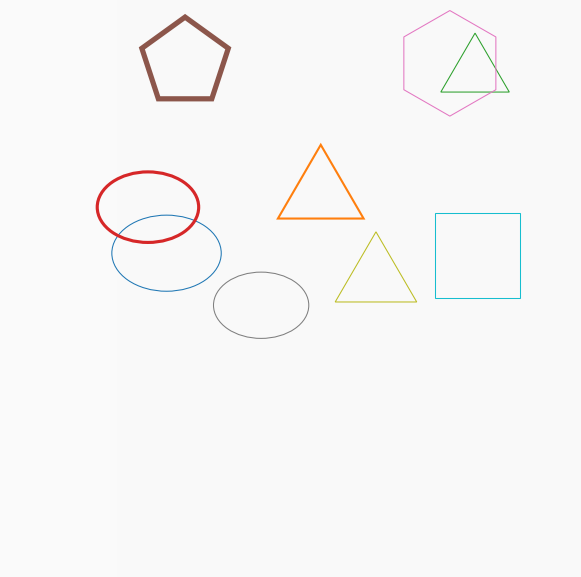[{"shape": "oval", "thickness": 0.5, "radius": 0.47, "center": [0.287, 0.561]}, {"shape": "triangle", "thickness": 1, "radius": 0.43, "center": [0.552, 0.663]}, {"shape": "triangle", "thickness": 0.5, "radius": 0.34, "center": [0.817, 0.874]}, {"shape": "oval", "thickness": 1.5, "radius": 0.44, "center": [0.255, 0.64]}, {"shape": "pentagon", "thickness": 2.5, "radius": 0.39, "center": [0.318, 0.891]}, {"shape": "hexagon", "thickness": 0.5, "radius": 0.46, "center": [0.774, 0.889]}, {"shape": "oval", "thickness": 0.5, "radius": 0.41, "center": [0.449, 0.471]}, {"shape": "triangle", "thickness": 0.5, "radius": 0.4, "center": [0.647, 0.517]}, {"shape": "square", "thickness": 0.5, "radius": 0.37, "center": [0.822, 0.557]}]